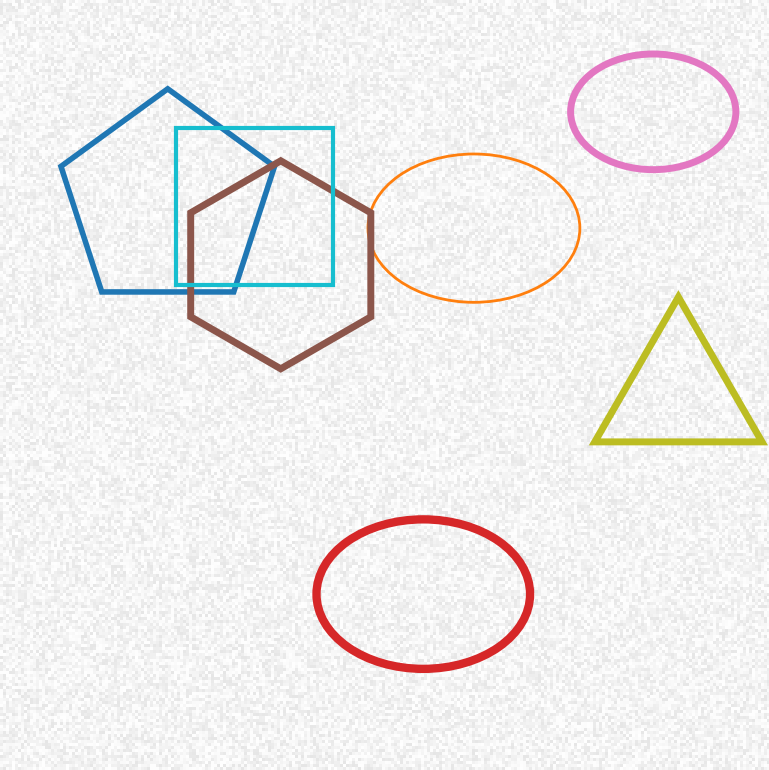[{"shape": "pentagon", "thickness": 2, "radius": 0.73, "center": [0.218, 0.739]}, {"shape": "oval", "thickness": 1, "radius": 0.69, "center": [0.615, 0.704]}, {"shape": "oval", "thickness": 3, "radius": 0.69, "center": [0.55, 0.228]}, {"shape": "hexagon", "thickness": 2.5, "radius": 0.68, "center": [0.365, 0.656]}, {"shape": "oval", "thickness": 2.5, "radius": 0.54, "center": [0.848, 0.855]}, {"shape": "triangle", "thickness": 2.5, "radius": 0.63, "center": [0.881, 0.489]}, {"shape": "square", "thickness": 1.5, "radius": 0.51, "center": [0.331, 0.732]}]